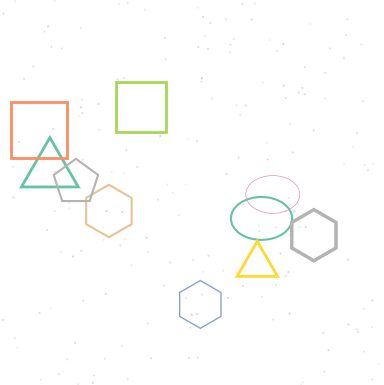[{"shape": "triangle", "thickness": 2, "radius": 0.43, "center": [0.13, 0.557]}, {"shape": "oval", "thickness": 1.5, "radius": 0.4, "center": [0.679, 0.433]}, {"shape": "square", "thickness": 2, "radius": 0.37, "center": [0.102, 0.662]}, {"shape": "hexagon", "thickness": 1, "radius": 0.31, "center": [0.52, 0.209]}, {"shape": "oval", "thickness": 0.5, "radius": 0.35, "center": [0.709, 0.495]}, {"shape": "square", "thickness": 2, "radius": 0.33, "center": [0.366, 0.723]}, {"shape": "triangle", "thickness": 2, "radius": 0.3, "center": [0.668, 0.312]}, {"shape": "hexagon", "thickness": 1.5, "radius": 0.34, "center": [0.283, 0.452]}, {"shape": "pentagon", "thickness": 1.5, "radius": 0.3, "center": [0.197, 0.527]}, {"shape": "hexagon", "thickness": 2.5, "radius": 0.33, "center": [0.815, 0.389]}]